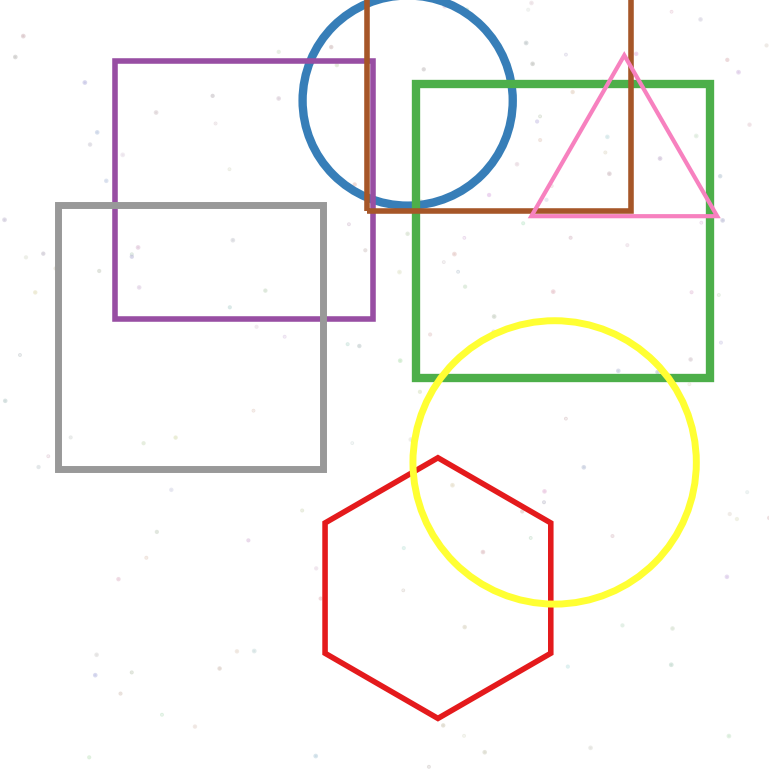[{"shape": "hexagon", "thickness": 2, "radius": 0.85, "center": [0.569, 0.236]}, {"shape": "circle", "thickness": 3, "radius": 0.68, "center": [0.529, 0.869]}, {"shape": "square", "thickness": 3, "radius": 0.95, "center": [0.732, 0.7]}, {"shape": "square", "thickness": 2, "radius": 0.84, "center": [0.317, 0.753]}, {"shape": "circle", "thickness": 2.5, "radius": 0.92, "center": [0.72, 0.399]}, {"shape": "square", "thickness": 2, "radius": 0.86, "center": [0.648, 0.898]}, {"shape": "triangle", "thickness": 1.5, "radius": 0.7, "center": [0.811, 0.789]}, {"shape": "square", "thickness": 2.5, "radius": 0.86, "center": [0.248, 0.562]}]